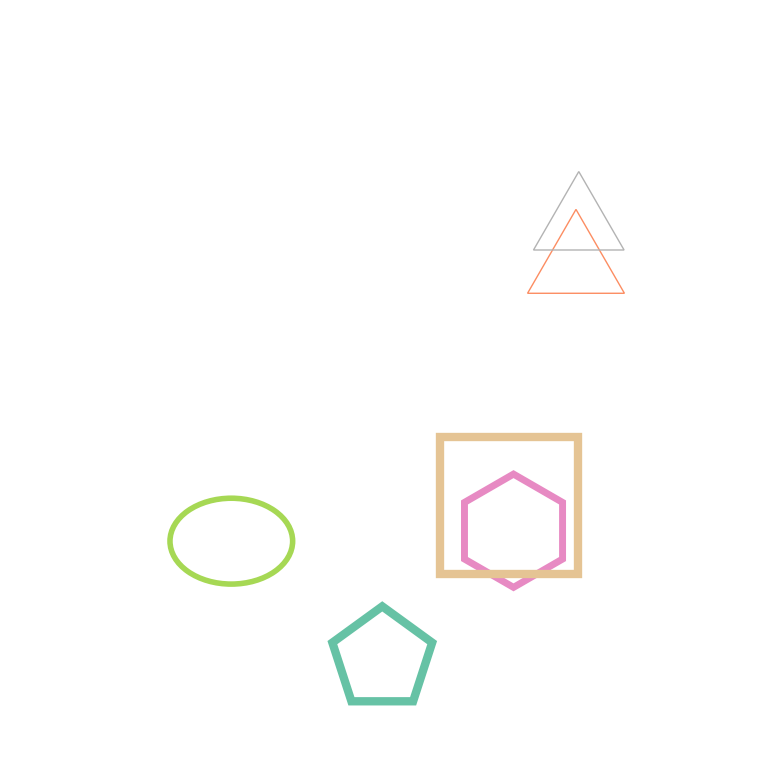[{"shape": "pentagon", "thickness": 3, "radius": 0.34, "center": [0.496, 0.144]}, {"shape": "triangle", "thickness": 0.5, "radius": 0.36, "center": [0.748, 0.655]}, {"shape": "hexagon", "thickness": 2.5, "radius": 0.37, "center": [0.667, 0.311]}, {"shape": "oval", "thickness": 2, "radius": 0.4, "center": [0.3, 0.297]}, {"shape": "square", "thickness": 3, "radius": 0.45, "center": [0.661, 0.344]}, {"shape": "triangle", "thickness": 0.5, "radius": 0.34, "center": [0.752, 0.709]}]